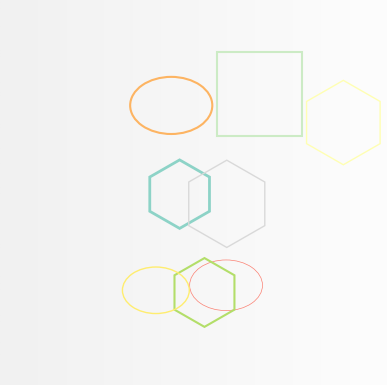[{"shape": "hexagon", "thickness": 2, "radius": 0.44, "center": [0.464, 0.496]}, {"shape": "hexagon", "thickness": 1, "radius": 0.55, "center": [0.886, 0.682]}, {"shape": "oval", "thickness": 0.5, "radius": 0.47, "center": [0.583, 0.259]}, {"shape": "oval", "thickness": 1.5, "radius": 0.53, "center": [0.442, 0.726]}, {"shape": "hexagon", "thickness": 1.5, "radius": 0.45, "center": [0.528, 0.24]}, {"shape": "hexagon", "thickness": 1, "radius": 0.57, "center": [0.585, 0.471]}, {"shape": "square", "thickness": 1.5, "radius": 0.55, "center": [0.669, 0.755]}, {"shape": "oval", "thickness": 1, "radius": 0.43, "center": [0.402, 0.246]}]